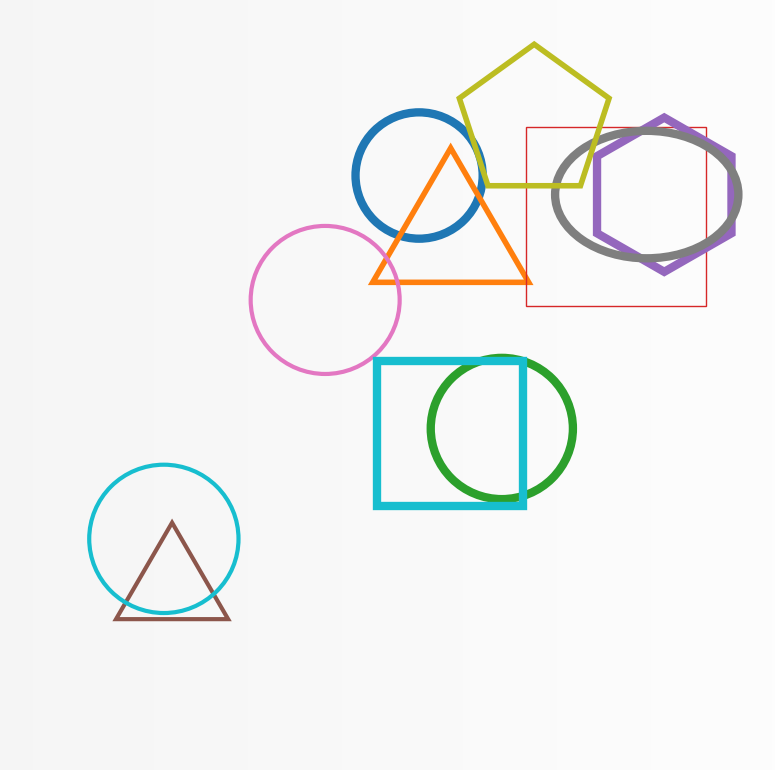[{"shape": "circle", "thickness": 3, "radius": 0.41, "center": [0.541, 0.772]}, {"shape": "triangle", "thickness": 2, "radius": 0.58, "center": [0.582, 0.691]}, {"shape": "circle", "thickness": 3, "radius": 0.46, "center": [0.648, 0.444]}, {"shape": "square", "thickness": 0.5, "radius": 0.58, "center": [0.795, 0.719]}, {"shape": "hexagon", "thickness": 3, "radius": 0.5, "center": [0.857, 0.747]}, {"shape": "triangle", "thickness": 1.5, "radius": 0.42, "center": [0.222, 0.238]}, {"shape": "circle", "thickness": 1.5, "radius": 0.48, "center": [0.42, 0.61]}, {"shape": "oval", "thickness": 3, "radius": 0.59, "center": [0.835, 0.747]}, {"shape": "pentagon", "thickness": 2, "radius": 0.51, "center": [0.689, 0.841]}, {"shape": "square", "thickness": 3, "radius": 0.47, "center": [0.581, 0.437]}, {"shape": "circle", "thickness": 1.5, "radius": 0.48, "center": [0.211, 0.3]}]